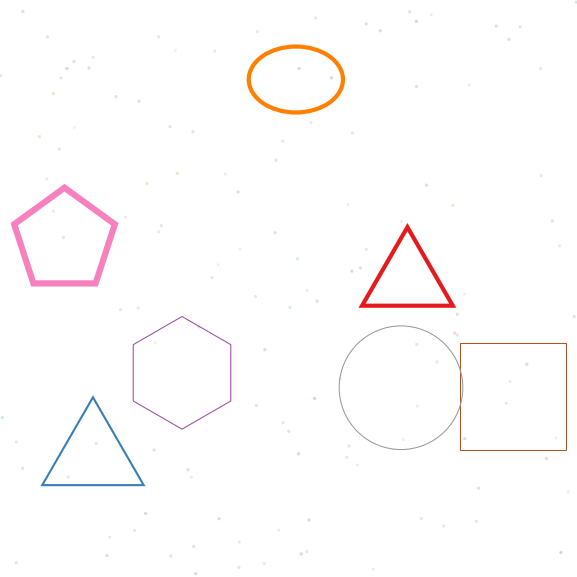[{"shape": "triangle", "thickness": 2, "radius": 0.45, "center": [0.705, 0.515]}, {"shape": "triangle", "thickness": 1, "radius": 0.51, "center": [0.161, 0.21]}, {"shape": "hexagon", "thickness": 0.5, "radius": 0.49, "center": [0.315, 0.354]}, {"shape": "oval", "thickness": 2, "radius": 0.41, "center": [0.512, 0.861]}, {"shape": "square", "thickness": 0.5, "radius": 0.46, "center": [0.889, 0.313]}, {"shape": "pentagon", "thickness": 3, "radius": 0.46, "center": [0.112, 0.583]}, {"shape": "circle", "thickness": 0.5, "radius": 0.54, "center": [0.694, 0.328]}]